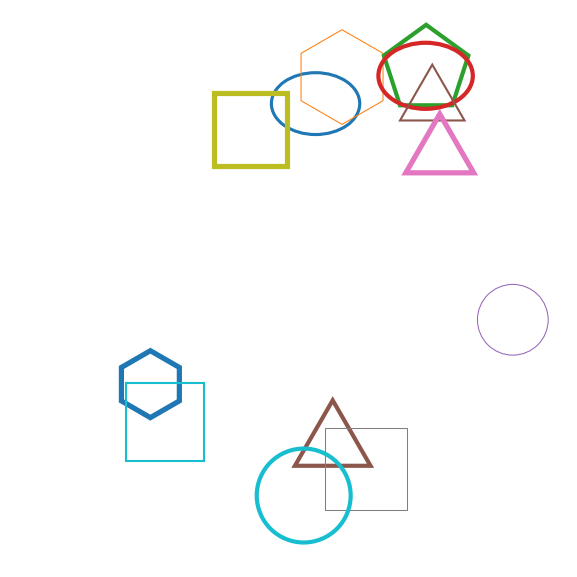[{"shape": "oval", "thickness": 1.5, "radius": 0.38, "center": [0.546, 0.82]}, {"shape": "hexagon", "thickness": 2.5, "radius": 0.29, "center": [0.26, 0.334]}, {"shape": "hexagon", "thickness": 0.5, "radius": 0.41, "center": [0.592, 0.866]}, {"shape": "pentagon", "thickness": 2, "radius": 0.39, "center": [0.738, 0.879]}, {"shape": "oval", "thickness": 2, "radius": 0.41, "center": [0.737, 0.868]}, {"shape": "circle", "thickness": 0.5, "radius": 0.31, "center": [0.888, 0.445]}, {"shape": "triangle", "thickness": 2, "radius": 0.38, "center": [0.576, 0.23]}, {"shape": "triangle", "thickness": 1, "radius": 0.32, "center": [0.749, 0.823]}, {"shape": "triangle", "thickness": 2.5, "radius": 0.34, "center": [0.761, 0.734]}, {"shape": "square", "thickness": 0.5, "radius": 0.36, "center": [0.633, 0.187]}, {"shape": "square", "thickness": 2.5, "radius": 0.32, "center": [0.434, 0.774]}, {"shape": "square", "thickness": 1, "radius": 0.34, "center": [0.285, 0.269]}, {"shape": "circle", "thickness": 2, "radius": 0.41, "center": [0.526, 0.141]}]